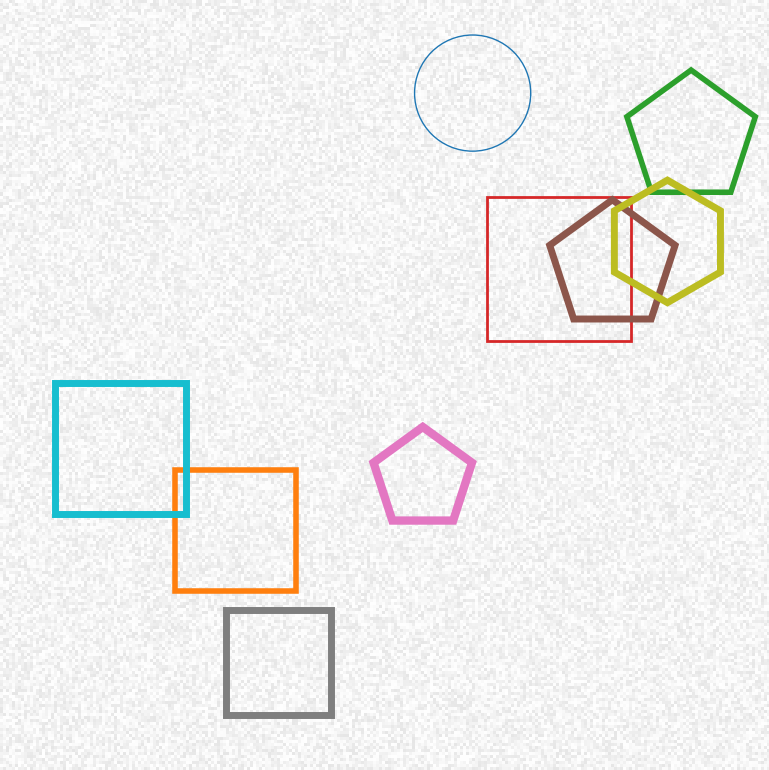[{"shape": "circle", "thickness": 0.5, "radius": 0.38, "center": [0.614, 0.879]}, {"shape": "square", "thickness": 2, "radius": 0.39, "center": [0.306, 0.311]}, {"shape": "pentagon", "thickness": 2, "radius": 0.44, "center": [0.898, 0.821]}, {"shape": "square", "thickness": 1, "radius": 0.47, "center": [0.726, 0.65]}, {"shape": "pentagon", "thickness": 2.5, "radius": 0.43, "center": [0.795, 0.655]}, {"shape": "pentagon", "thickness": 3, "radius": 0.34, "center": [0.549, 0.378]}, {"shape": "square", "thickness": 2.5, "radius": 0.34, "center": [0.362, 0.139]}, {"shape": "hexagon", "thickness": 2.5, "radius": 0.4, "center": [0.867, 0.686]}, {"shape": "square", "thickness": 2.5, "radius": 0.43, "center": [0.156, 0.418]}]